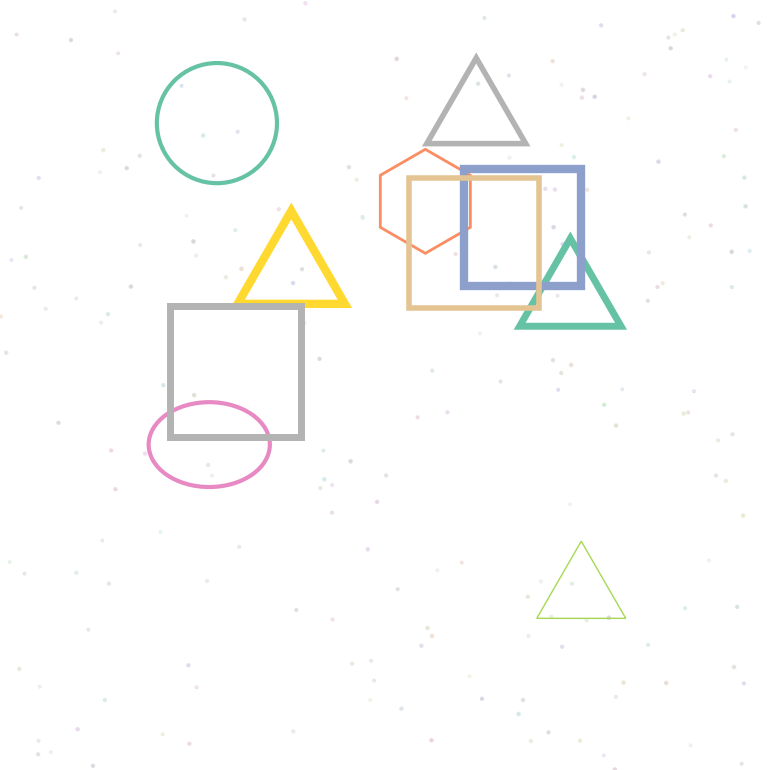[{"shape": "circle", "thickness": 1.5, "radius": 0.39, "center": [0.282, 0.84]}, {"shape": "triangle", "thickness": 2.5, "radius": 0.38, "center": [0.741, 0.614]}, {"shape": "hexagon", "thickness": 1, "radius": 0.34, "center": [0.552, 0.739]}, {"shape": "square", "thickness": 3, "radius": 0.38, "center": [0.678, 0.705]}, {"shape": "oval", "thickness": 1.5, "radius": 0.39, "center": [0.272, 0.423]}, {"shape": "triangle", "thickness": 0.5, "radius": 0.33, "center": [0.755, 0.23]}, {"shape": "triangle", "thickness": 3, "radius": 0.4, "center": [0.378, 0.646]}, {"shape": "square", "thickness": 2, "radius": 0.42, "center": [0.615, 0.684]}, {"shape": "triangle", "thickness": 2, "radius": 0.37, "center": [0.618, 0.851]}, {"shape": "square", "thickness": 2.5, "radius": 0.42, "center": [0.306, 0.517]}]